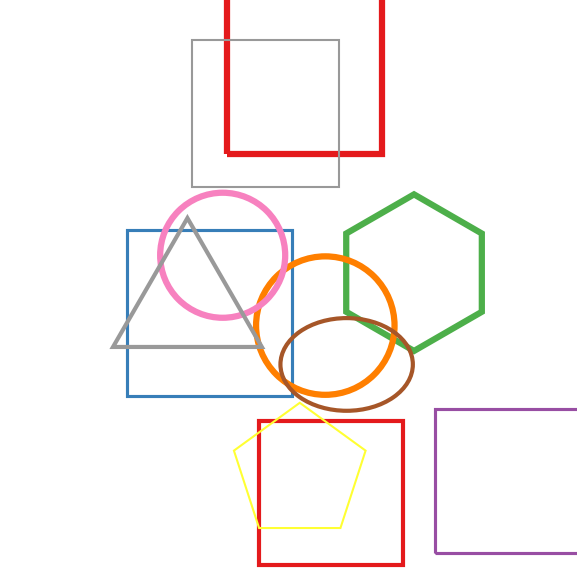[{"shape": "square", "thickness": 2, "radius": 0.62, "center": [0.573, 0.146]}, {"shape": "square", "thickness": 3, "radius": 0.67, "center": [0.527, 0.867]}, {"shape": "square", "thickness": 1.5, "radius": 0.72, "center": [0.363, 0.457]}, {"shape": "hexagon", "thickness": 3, "radius": 0.68, "center": [0.717, 0.527]}, {"shape": "square", "thickness": 1.5, "radius": 0.62, "center": [0.878, 0.167]}, {"shape": "circle", "thickness": 3, "radius": 0.6, "center": [0.563, 0.435]}, {"shape": "pentagon", "thickness": 1, "radius": 0.6, "center": [0.519, 0.182]}, {"shape": "oval", "thickness": 2, "radius": 0.57, "center": [0.6, 0.368]}, {"shape": "circle", "thickness": 3, "radius": 0.54, "center": [0.386, 0.557]}, {"shape": "triangle", "thickness": 2, "radius": 0.74, "center": [0.325, 0.473]}, {"shape": "square", "thickness": 1, "radius": 0.63, "center": [0.459, 0.802]}]